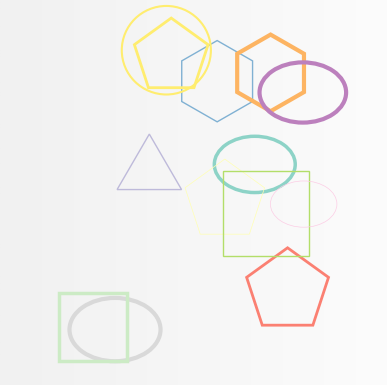[{"shape": "oval", "thickness": 2.5, "radius": 0.52, "center": [0.657, 0.573]}, {"shape": "pentagon", "thickness": 0.5, "radius": 0.54, "center": [0.58, 0.479]}, {"shape": "triangle", "thickness": 1, "radius": 0.48, "center": [0.385, 0.556]}, {"shape": "pentagon", "thickness": 2, "radius": 0.56, "center": [0.742, 0.245]}, {"shape": "hexagon", "thickness": 1, "radius": 0.53, "center": [0.56, 0.789]}, {"shape": "hexagon", "thickness": 3, "radius": 0.5, "center": [0.698, 0.811]}, {"shape": "square", "thickness": 1, "radius": 0.55, "center": [0.686, 0.444]}, {"shape": "oval", "thickness": 0.5, "radius": 0.43, "center": [0.784, 0.47]}, {"shape": "oval", "thickness": 3, "radius": 0.59, "center": [0.297, 0.144]}, {"shape": "oval", "thickness": 3, "radius": 0.56, "center": [0.781, 0.76]}, {"shape": "square", "thickness": 2.5, "radius": 0.44, "center": [0.24, 0.151]}, {"shape": "pentagon", "thickness": 2, "radius": 0.5, "center": [0.442, 0.853]}, {"shape": "circle", "thickness": 1.5, "radius": 0.57, "center": [0.429, 0.87]}]